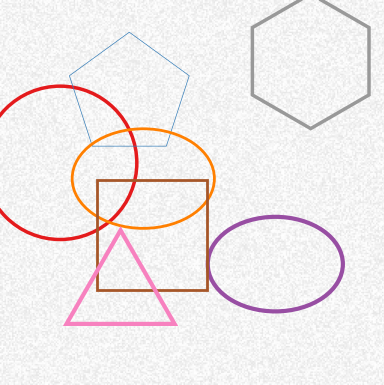[{"shape": "circle", "thickness": 2.5, "radius": 1.0, "center": [0.156, 0.577]}, {"shape": "pentagon", "thickness": 0.5, "radius": 0.82, "center": [0.336, 0.753]}, {"shape": "oval", "thickness": 3, "radius": 0.88, "center": [0.715, 0.314]}, {"shape": "oval", "thickness": 2, "radius": 0.92, "center": [0.372, 0.536]}, {"shape": "square", "thickness": 2, "radius": 0.71, "center": [0.394, 0.389]}, {"shape": "triangle", "thickness": 3, "radius": 0.81, "center": [0.313, 0.24]}, {"shape": "hexagon", "thickness": 2.5, "radius": 0.87, "center": [0.807, 0.841]}]